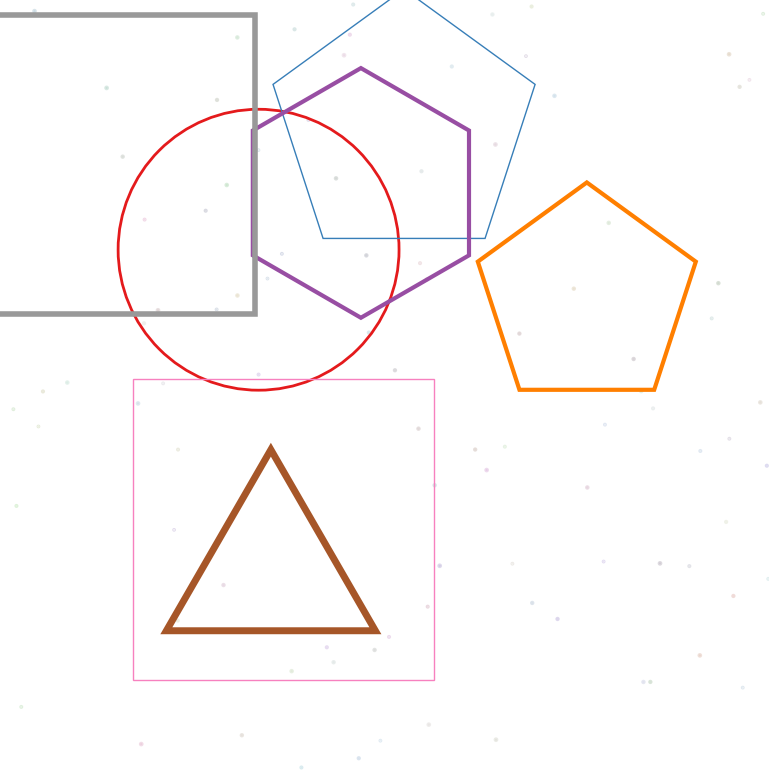[{"shape": "circle", "thickness": 1, "radius": 0.91, "center": [0.336, 0.676]}, {"shape": "pentagon", "thickness": 0.5, "radius": 0.89, "center": [0.525, 0.835]}, {"shape": "hexagon", "thickness": 1.5, "radius": 0.81, "center": [0.469, 0.749]}, {"shape": "pentagon", "thickness": 1.5, "radius": 0.74, "center": [0.762, 0.614]}, {"shape": "triangle", "thickness": 2.5, "radius": 0.78, "center": [0.352, 0.259]}, {"shape": "square", "thickness": 0.5, "radius": 0.98, "center": [0.368, 0.312]}, {"shape": "square", "thickness": 2, "radius": 0.97, "center": [0.137, 0.786]}]